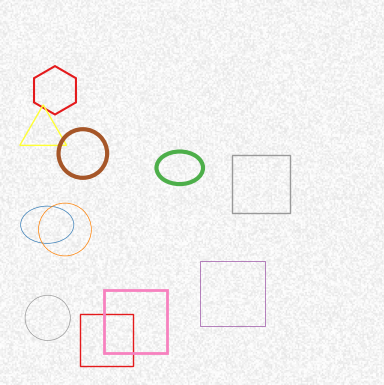[{"shape": "square", "thickness": 1, "radius": 0.34, "center": [0.277, 0.116]}, {"shape": "hexagon", "thickness": 1.5, "radius": 0.31, "center": [0.143, 0.765]}, {"shape": "oval", "thickness": 0.5, "radius": 0.35, "center": [0.123, 0.416]}, {"shape": "oval", "thickness": 3, "radius": 0.3, "center": [0.467, 0.564]}, {"shape": "square", "thickness": 0.5, "radius": 0.42, "center": [0.603, 0.238]}, {"shape": "circle", "thickness": 0.5, "radius": 0.34, "center": [0.169, 0.404]}, {"shape": "triangle", "thickness": 1, "radius": 0.35, "center": [0.112, 0.657]}, {"shape": "circle", "thickness": 3, "radius": 0.32, "center": [0.215, 0.601]}, {"shape": "square", "thickness": 2, "radius": 0.41, "center": [0.352, 0.165]}, {"shape": "circle", "thickness": 0.5, "radius": 0.29, "center": [0.124, 0.174]}, {"shape": "square", "thickness": 1, "radius": 0.38, "center": [0.678, 0.522]}]